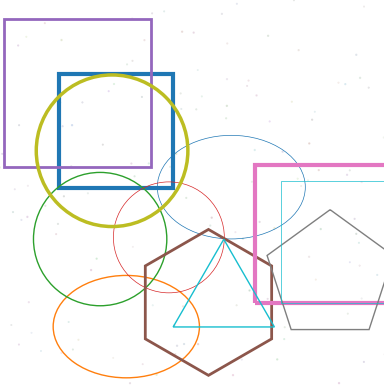[{"shape": "oval", "thickness": 0.5, "radius": 0.96, "center": [0.601, 0.514]}, {"shape": "square", "thickness": 3, "radius": 0.74, "center": [0.301, 0.66]}, {"shape": "oval", "thickness": 1, "radius": 0.95, "center": [0.328, 0.152]}, {"shape": "circle", "thickness": 1, "radius": 0.87, "center": [0.26, 0.379]}, {"shape": "circle", "thickness": 0.5, "radius": 0.72, "center": [0.439, 0.383]}, {"shape": "square", "thickness": 2, "radius": 0.96, "center": [0.201, 0.759]}, {"shape": "hexagon", "thickness": 2, "radius": 0.95, "center": [0.541, 0.215]}, {"shape": "square", "thickness": 3, "radius": 0.89, "center": [0.84, 0.393]}, {"shape": "pentagon", "thickness": 1, "radius": 0.86, "center": [0.857, 0.283]}, {"shape": "circle", "thickness": 2.5, "radius": 0.98, "center": [0.291, 0.608]}, {"shape": "square", "thickness": 0.5, "radius": 0.79, "center": [0.887, 0.371]}, {"shape": "triangle", "thickness": 1, "radius": 0.76, "center": [0.581, 0.227]}]